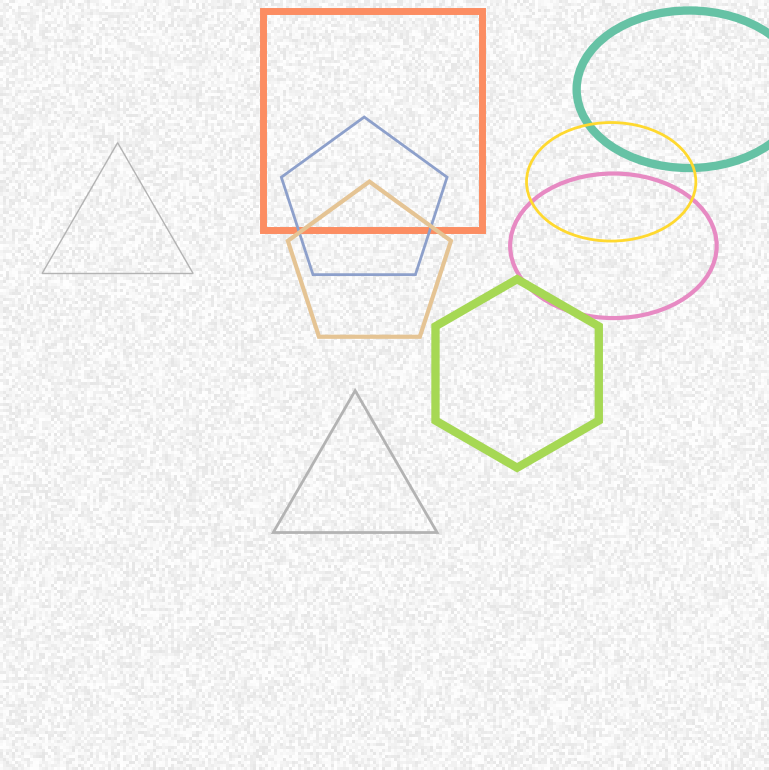[{"shape": "oval", "thickness": 3, "radius": 0.73, "center": [0.895, 0.884]}, {"shape": "square", "thickness": 2.5, "radius": 0.71, "center": [0.484, 0.843]}, {"shape": "pentagon", "thickness": 1, "radius": 0.57, "center": [0.473, 0.735]}, {"shape": "oval", "thickness": 1.5, "radius": 0.67, "center": [0.797, 0.681]}, {"shape": "hexagon", "thickness": 3, "radius": 0.61, "center": [0.672, 0.515]}, {"shape": "oval", "thickness": 1, "radius": 0.55, "center": [0.794, 0.764]}, {"shape": "pentagon", "thickness": 1.5, "radius": 0.56, "center": [0.48, 0.653]}, {"shape": "triangle", "thickness": 0.5, "radius": 0.57, "center": [0.153, 0.701]}, {"shape": "triangle", "thickness": 1, "radius": 0.61, "center": [0.461, 0.37]}]